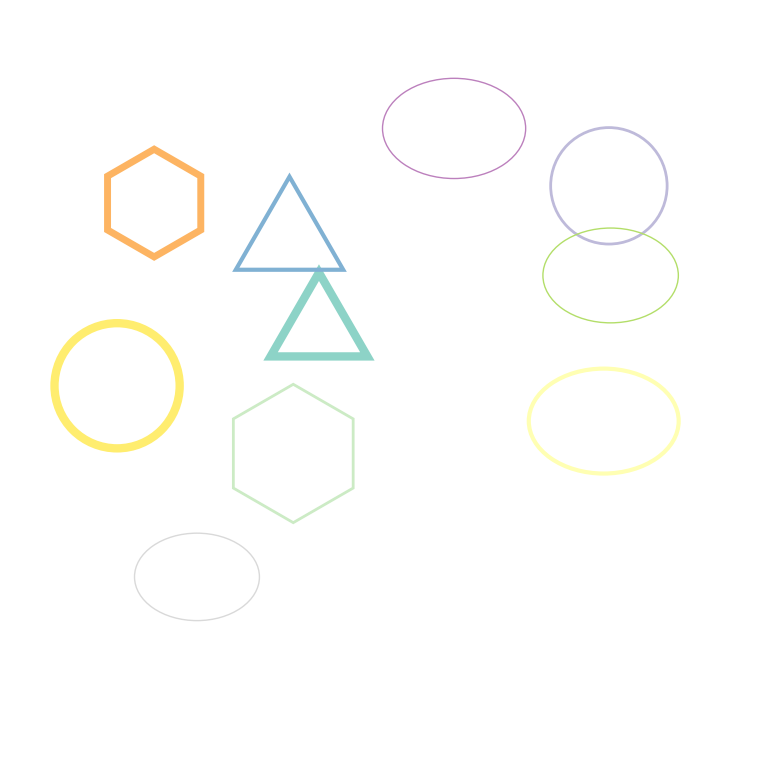[{"shape": "triangle", "thickness": 3, "radius": 0.36, "center": [0.414, 0.573]}, {"shape": "oval", "thickness": 1.5, "radius": 0.49, "center": [0.784, 0.453]}, {"shape": "circle", "thickness": 1, "radius": 0.38, "center": [0.791, 0.759]}, {"shape": "triangle", "thickness": 1.5, "radius": 0.4, "center": [0.376, 0.69]}, {"shape": "hexagon", "thickness": 2.5, "radius": 0.35, "center": [0.2, 0.736]}, {"shape": "oval", "thickness": 0.5, "radius": 0.44, "center": [0.793, 0.642]}, {"shape": "oval", "thickness": 0.5, "radius": 0.41, "center": [0.256, 0.251]}, {"shape": "oval", "thickness": 0.5, "radius": 0.46, "center": [0.59, 0.833]}, {"shape": "hexagon", "thickness": 1, "radius": 0.45, "center": [0.381, 0.411]}, {"shape": "circle", "thickness": 3, "radius": 0.41, "center": [0.152, 0.499]}]